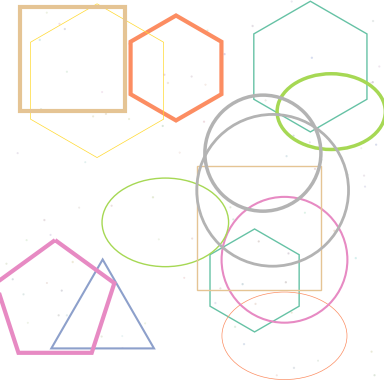[{"shape": "hexagon", "thickness": 1, "radius": 0.85, "center": [0.806, 0.827]}, {"shape": "hexagon", "thickness": 1, "radius": 0.67, "center": [0.661, 0.272]}, {"shape": "hexagon", "thickness": 3, "radius": 0.68, "center": [0.457, 0.823]}, {"shape": "oval", "thickness": 0.5, "radius": 0.81, "center": [0.739, 0.128]}, {"shape": "triangle", "thickness": 1.5, "radius": 0.77, "center": [0.267, 0.172]}, {"shape": "circle", "thickness": 1.5, "radius": 0.82, "center": [0.739, 0.325]}, {"shape": "pentagon", "thickness": 3, "radius": 0.81, "center": [0.143, 0.215]}, {"shape": "oval", "thickness": 2.5, "radius": 0.7, "center": [0.86, 0.71]}, {"shape": "oval", "thickness": 1, "radius": 0.82, "center": [0.429, 0.422]}, {"shape": "hexagon", "thickness": 0.5, "radius": 1.0, "center": [0.252, 0.79]}, {"shape": "square", "thickness": 3, "radius": 0.68, "center": [0.189, 0.847]}, {"shape": "square", "thickness": 1, "radius": 0.8, "center": [0.673, 0.409]}, {"shape": "circle", "thickness": 2.5, "radius": 0.75, "center": [0.683, 0.602]}, {"shape": "circle", "thickness": 2, "radius": 0.99, "center": [0.708, 0.506]}]